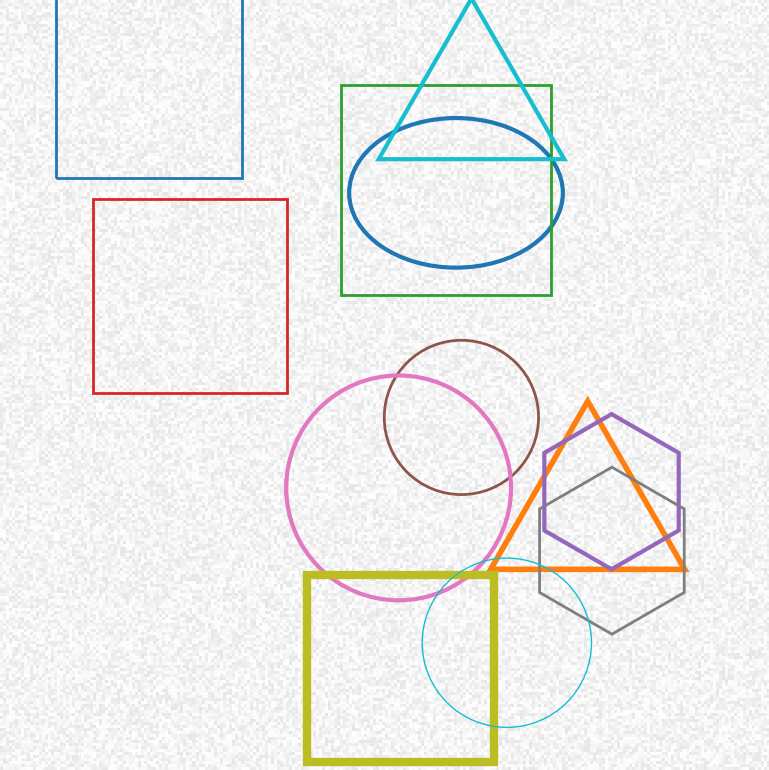[{"shape": "oval", "thickness": 1.5, "radius": 0.69, "center": [0.592, 0.75]}, {"shape": "square", "thickness": 1, "radius": 0.61, "center": [0.194, 0.889]}, {"shape": "triangle", "thickness": 2, "radius": 0.73, "center": [0.763, 0.333]}, {"shape": "square", "thickness": 1, "radius": 0.68, "center": [0.58, 0.753]}, {"shape": "square", "thickness": 1, "radius": 0.63, "center": [0.247, 0.616]}, {"shape": "hexagon", "thickness": 1.5, "radius": 0.5, "center": [0.794, 0.361]}, {"shape": "circle", "thickness": 1, "radius": 0.5, "center": [0.599, 0.458]}, {"shape": "circle", "thickness": 1.5, "radius": 0.73, "center": [0.518, 0.366]}, {"shape": "hexagon", "thickness": 1, "radius": 0.54, "center": [0.795, 0.285]}, {"shape": "square", "thickness": 3, "radius": 0.61, "center": [0.52, 0.132]}, {"shape": "triangle", "thickness": 1.5, "radius": 0.7, "center": [0.612, 0.863]}, {"shape": "circle", "thickness": 0.5, "radius": 0.55, "center": [0.658, 0.165]}]